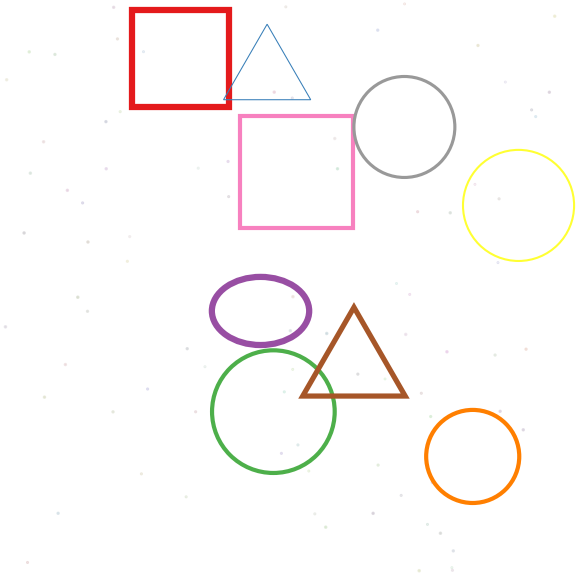[{"shape": "square", "thickness": 3, "radius": 0.42, "center": [0.313, 0.898]}, {"shape": "triangle", "thickness": 0.5, "radius": 0.44, "center": [0.463, 0.87]}, {"shape": "circle", "thickness": 2, "radius": 0.53, "center": [0.473, 0.286]}, {"shape": "oval", "thickness": 3, "radius": 0.42, "center": [0.451, 0.461]}, {"shape": "circle", "thickness": 2, "radius": 0.4, "center": [0.819, 0.209]}, {"shape": "circle", "thickness": 1, "radius": 0.48, "center": [0.898, 0.643]}, {"shape": "triangle", "thickness": 2.5, "radius": 0.51, "center": [0.613, 0.365]}, {"shape": "square", "thickness": 2, "radius": 0.49, "center": [0.513, 0.701]}, {"shape": "circle", "thickness": 1.5, "radius": 0.44, "center": [0.7, 0.779]}]